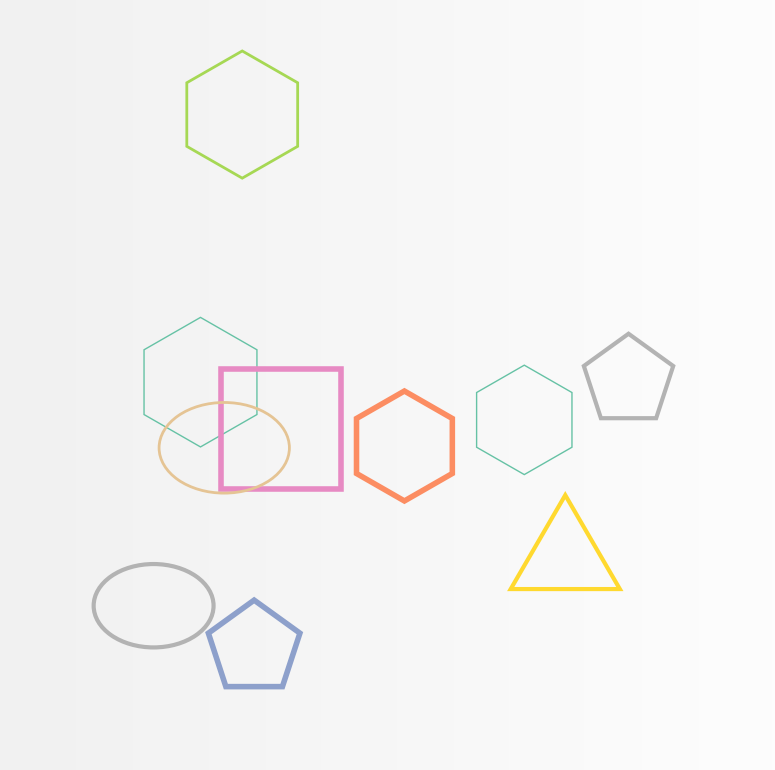[{"shape": "hexagon", "thickness": 0.5, "radius": 0.42, "center": [0.259, 0.504]}, {"shape": "hexagon", "thickness": 0.5, "radius": 0.36, "center": [0.676, 0.455]}, {"shape": "hexagon", "thickness": 2, "radius": 0.36, "center": [0.522, 0.421]}, {"shape": "pentagon", "thickness": 2, "radius": 0.31, "center": [0.328, 0.159]}, {"shape": "square", "thickness": 2, "radius": 0.39, "center": [0.362, 0.443]}, {"shape": "hexagon", "thickness": 1, "radius": 0.41, "center": [0.313, 0.851]}, {"shape": "triangle", "thickness": 1.5, "radius": 0.41, "center": [0.729, 0.276]}, {"shape": "oval", "thickness": 1, "radius": 0.42, "center": [0.289, 0.418]}, {"shape": "oval", "thickness": 1.5, "radius": 0.39, "center": [0.198, 0.213]}, {"shape": "pentagon", "thickness": 1.5, "radius": 0.3, "center": [0.811, 0.506]}]